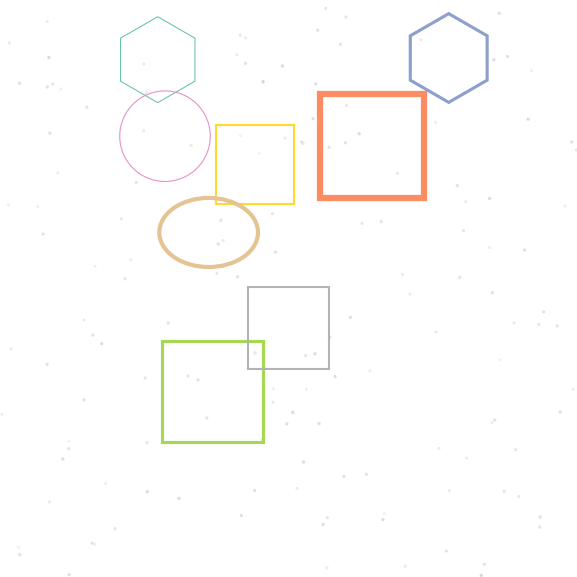[{"shape": "hexagon", "thickness": 0.5, "radius": 0.37, "center": [0.273, 0.896]}, {"shape": "square", "thickness": 3, "radius": 0.45, "center": [0.644, 0.747]}, {"shape": "hexagon", "thickness": 1.5, "radius": 0.38, "center": [0.777, 0.899]}, {"shape": "circle", "thickness": 0.5, "radius": 0.39, "center": [0.286, 0.763]}, {"shape": "square", "thickness": 1.5, "radius": 0.44, "center": [0.368, 0.321]}, {"shape": "square", "thickness": 1, "radius": 0.34, "center": [0.442, 0.715]}, {"shape": "oval", "thickness": 2, "radius": 0.43, "center": [0.361, 0.597]}, {"shape": "square", "thickness": 1, "radius": 0.35, "center": [0.5, 0.431]}]